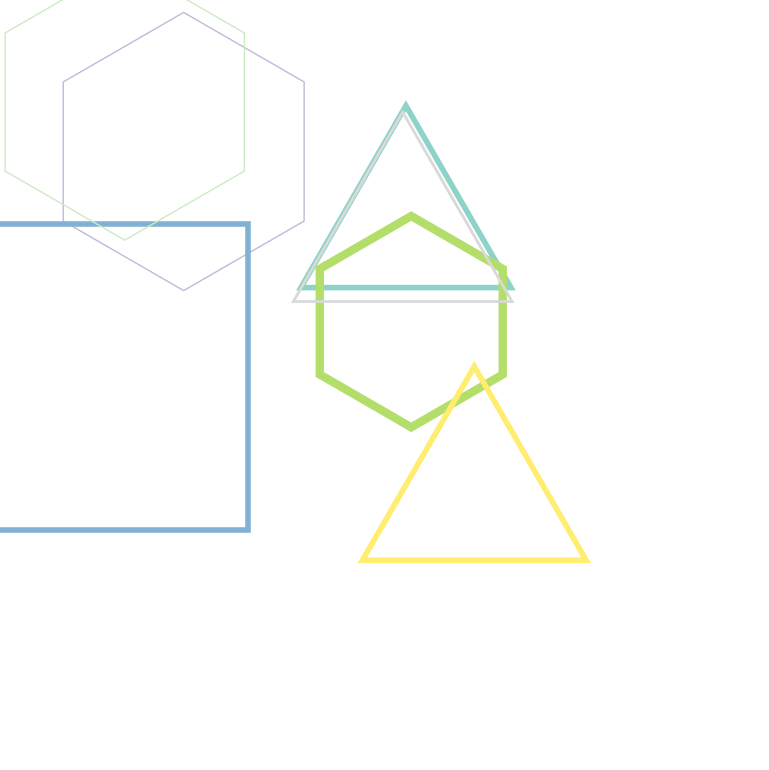[{"shape": "triangle", "thickness": 2, "radius": 0.79, "center": [0.527, 0.705]}, {"shape": "hexagon", "thickness": 0.5, "radius": 0.9, "center": [0.239, 0.803]}, {"shape": "square", "thickness": 2, "radius": 0.99, "center": [0.124, 0.51]}, {"shape": "hexagon", "thickness": 3, "radius": 0.69, "center": [0.534, 0.582]}, {"shape": "triangle", "thickness": 1, "radius": 0.82, "center": [0.523, 0.69]}, {"shape": "hexagon", "thickness": 0.5, "radius": 0.9, "center": [0.162, 0.868]}, {"shape": "triangle", "thickness": 2, "radius": 0.84, "center": [0.616, 0.356]}]